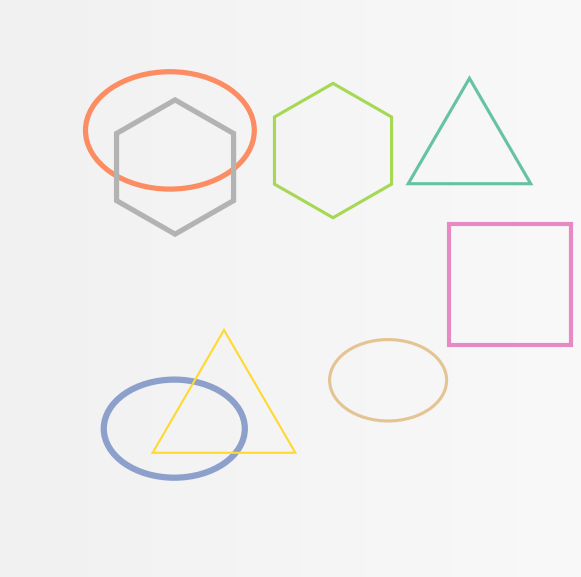[{"shape": "triangle", "thickness": 1.5, "radius": 0.61, "center": [0.808, 0.742]}, {"shape": "oval", "thickness": 2.5, "radius": 0.73, "center": [0.292, 0.773]}, {"shape": "oval", "thickness": 3, "radius": 0.61, "center": [0.3, 0.257]}, {"shape": "square", "thickness": 2, "radius": 0.53, "center": [0.878, 0.506]}, {"shape": "hexagon", "thickness": 1.5, "radius": 0.58, "center": [0.573, 0.738]}, {"shape": "triangle", "thickness": 1, "radius": 0.71, "center": [0.385, 0.286]}, {"shape": "oval", "thickness": 1.5, "radius": 0.5, "center": [0.668, 0.341]}, {"shape": "hexagon", "thickness": 2.5, "radius": 0.58, "center": [0.301, 0.71]}]